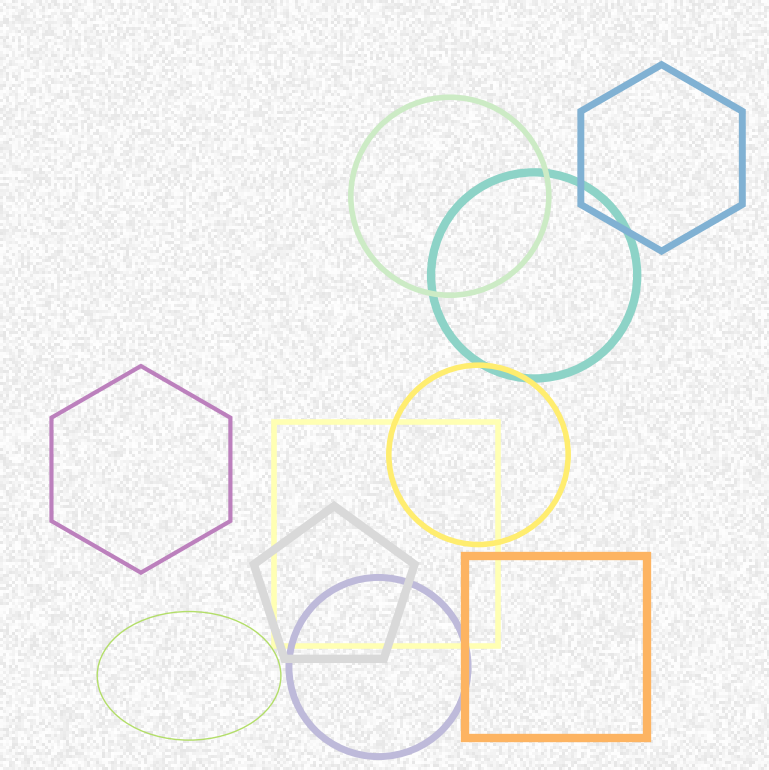[{"shape": "circle", "thickness": 3, "radius": 0.67, "center": [0.694, 0.642]}, {"shape": "square", "thickness": 2, "radius": 0.73, "center": [0.502, 0.307]}, {"shape": "circle", "thickness": 2.5, "radius": 0.58, "center": [0.492, 0.134]}, {"shape": "hexagon", "thickness": 2.5, "radius": 0.61, "center": [0.859, 0.795]}, {"shape": "square", "thickness": 3, "radius": 0.59, "center": [0.722, 0.16]}, {"shape": "oval", "thickness": 0.5, "radius": 0.6, "center": [0.246, 0.122]}, {"shape": "pentagon", "thickness": 3, "radius": 0.55, "center": [0.434, 0.233]}, {"shape": "hexagon", "thickness": 1.5, "radius": 0.67, "center": [0.183, 0.39]}, {"shape": "circle", "thickness": 2, "radius": 0.64, "center": [0.584, 0.745]}, {"shape": "circle", "thickness": 2, "radius": 0.58, "center": [0.621, 0.409]}]